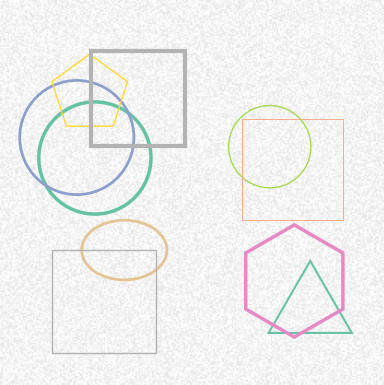[{"shape": "circle", "thickness": 2.5, "radius": 0.73, "center": [0.246, 0.59]}, {"shape": "triangle", "thickness": 1.5, "radius": 0.62, "center": [0.806, 0.198]}, {"shape": "square", "thickness": 0.5, "radius": 0.65, "center": [0.759, 0.56]}, {"shape": "circle", "thickness": 2, "radius": 0.74, "center": [0.2, 0.643]}, {"shape": "hexagon", "thickness": 2.5, "radius": 0.73, "center": [0.764, 0.27]}, {"shape": "circle", "thickness": 1, "radius": 0.53, "center": [0.701, 0.619]}, {"shape": "pentagon", "thickness": 1, "radius": 0.52, "center": [0.233, 0.756]}, {"shape": "oval", "thickness": 2, "radius": 0.55, "center": [0.323, 0.351]}, {"shape": "square", "thickness": 1, "radius": 0.67, "center": [0.269, 0.217]}, {"shape": "square", "thickness": 3, "radius": 0.61, "center": [0.359, 0.744]}]